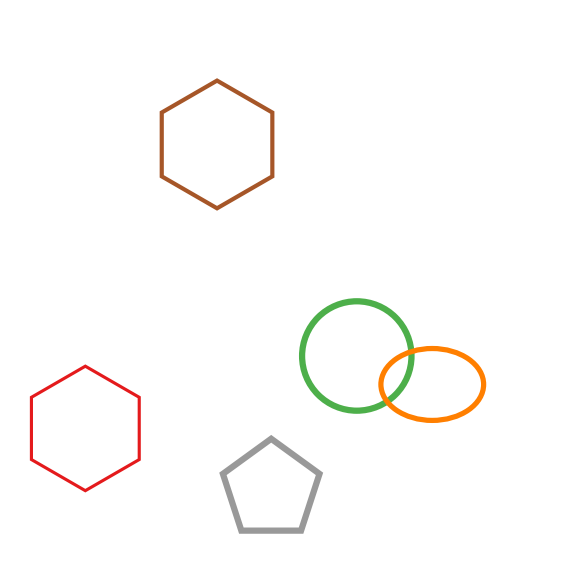[{"shape": "hexagon", "thickness": 1.5, "radius": 0.54, "center": [0.148, 0.257]}, {"shape": "circle", "thickness": 3, "radius": 0.47, "center": [0.618, 0.383]}, {"shape": "oval", "thickness": 2.5, "radius": 0.44, "center": [0.749, 0.333]}, {"shape": "hexagon", "thickness": 2, "radius": 0.55, "center": [0.376, 0.749]}, {"shape": "pentagon", "thickness": 3, "radius": 0.44, "center": [0.47, 0.151]}]